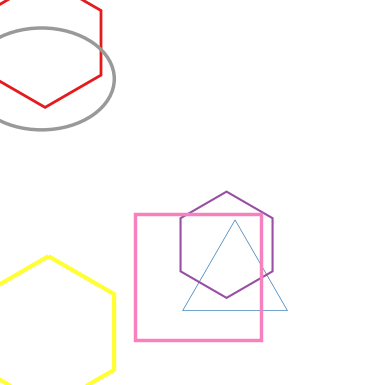[{"shape": "hexagon", "thickness": 2, "radius": 0.84, "center": [0.117, 0.889]}, {"shape": "triangle", "thickness": 0.5, "radius": 0.79, "center": [0.611, 0.272]}, {"shape": "hexagon", "thickness": 1.5, "radius": 0.69, "center": [0.588, 0.364]}, {"shape": "hexagon", "thickness": 3, "radius": 0.98, "center": [0.126, 0.138]}, {"shape": "square", "thickness": 2.5, "radius": 0.82, "center": [0.514, 0.281]}, {"shape": "oval", "thickness": 2.5, "radius": 0.95, "center": [0.108, 0.795]}]